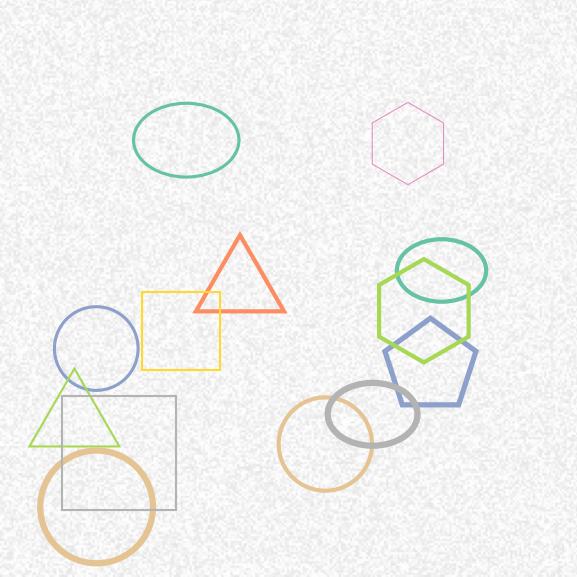[{"shape": "oval", "thickness": 1.5, "radius": 0.46, "center": [0.323, 0.756]}, {"shape": "oval", "thickness": 2, "radius": 0.39, "center": [0.765, 0.531]}, {"shape": "triangle", "thickness": 2, "radius": 0.44, "center": [0.416, 0.504]}, {"shape": "pentagon", "thickness": 2.5, "radius": 0.41, "center": [0.745, 0.365]}, {"shape": "circle", "thickness": 1.5, "radius": 0.36, "center": [0.167, 0.396]}, {"shape": "hexagon", "thickness": 0.5, "radius": 0.36, "center": [0.706, 0.751]}, {"shape": "triangle", "thickness": 1, "radius": 0.45, "center": [0.129, 0.271]}, {"shape": "hexagon", "thickness": 2, "radius": 0.45, "center": [0.734, 0.461]}, {"shape": "square", "thickness": 1, "radius": 0.34, "center": [0.313, 0.426]}, {"shape": "circle", "thickness": 2, "radius": 0.4, "center": [0.563, 0.23]}, {"shape": "circle", "thickness": 3, "radius": 0.49, "center": [0.167, 0.121]}, {"shape": "square", "thickness": 1, "radius": 0.49, "center": [0.206, 0.215]}, {"shape": "oval", "thickness": 3, "radius": 0.39, "center": [0.645, 0.282]}]